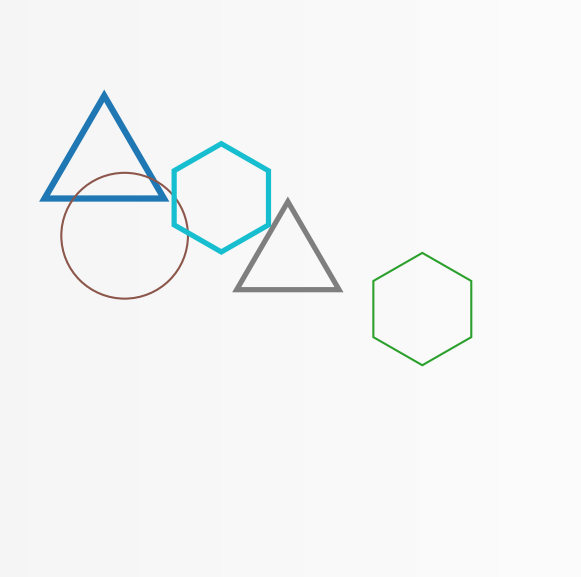[{"shape": "triangle", "thickness": 3, "radius": 0.59, "center": [0.179, 0.715]}, {"shape": "hexagon", "thickness": 1, "radius": 0.49, "center": [0.727, 0.464]}, {"shape": "circle", "thickness": 1, "radius": 0.54, "center": [0.214, 0.591]}, {"shape": "triangle", "thickness": 2.5, "radius": 0.51, "center": [0.495, 0.548]}, {"shape": "hexagon", "thickness": 2.5, "radius": 0.47, "center": [0.381, 0.657]}]